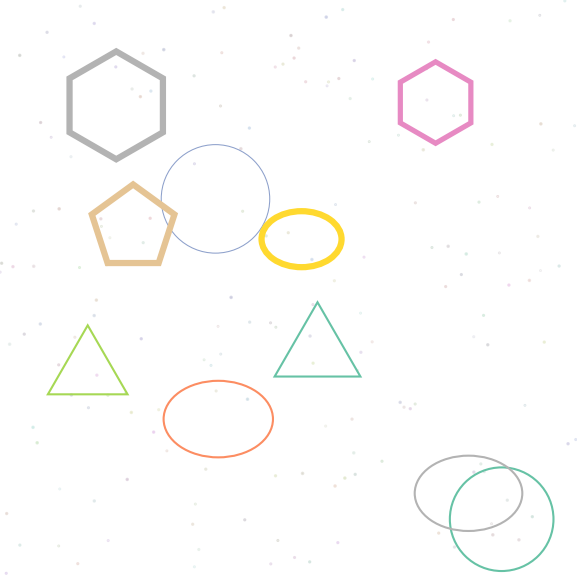[{"shape": "circle", "thickness": 1, "radius": 0.45, "center": [0.869, 0.1]}, {"shape": "triangle", "thickness": 1, "radius": 0.43, "center": [0.55, 0.39]}, {"shape": "oval", "thickness": 1, "radius": 0.47, "center": [0.378, 0.273]}, {"shape": "circle", "thickness": 0.5, "radius": 0.47, "center": [0.373, 0.655]}, {"shape": "hexagon", "thickness": 2.5, "radius": 0.35, "center": [0.754, 0.822]}, {"shape": "triangle", "thickness": 1, "radius": 0.4, "center": [0.152, 0.356]}, {"shape": "oval", "thickness": 3, "radius": 0.35, "center": [0.522, 0.585]}, {"shape": "pentagon", "thickness": 3, "radius": 0.38, "center": [0.231, 0.605]}, {"shape": "oval", "thickness": 1, "radius": 0.47, "center": [0.811, 0.145]}, {"shape": "hexagon", "thickness": 3, "radius": 0.47, "center": [0.201, 0.817]}]